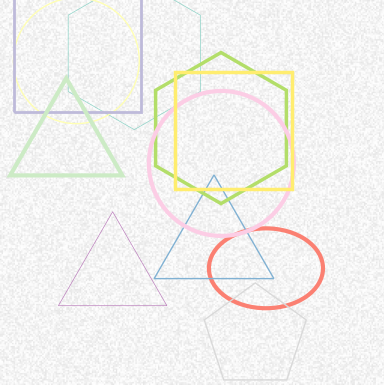[{"shape": "hexagon", "thickness": 0.5, "radius": 0.99, "center": [0.349, 0.861]}, {"shape": "circle", "thickness": 1, "radius": 0.82, "center": [0.198, 0.842]}, {"shape": "square", "thickness": 2, "radius": 0.82, "center": [0.201, 0.874]}, {"shape": "oval", "thickness": 3, "radius": 0.74, "center": [0.691, 0.303]}, {"shape": "triangle", "thickness": 1, "radius": 0.9, "center": [0.556, 0.366]}, {"shape": "hexagon", "thickness": 2.5, "radius": 0.98, "center": [0.574, 0.667]}, {"shape": "circle", "thickness": 3, "radius": 0.94, "center": [0.575, 0.575]}, {"shape": "pentagon", "thickness": 1, "radius": 0.7, "center": [0.663, 0.126]}, {"shape": "triangle", "thickness": 0.5, "radius": 0.81, "center": [0.293, 0.287]}, {"shape": "triangle", "thickness": 3, "radius": 0.84, "center": [0.172, 0.628]}, {"shape": "square", "thickness": 2.5, "radius": 0.76, "center": [0.607, 0.66]}]